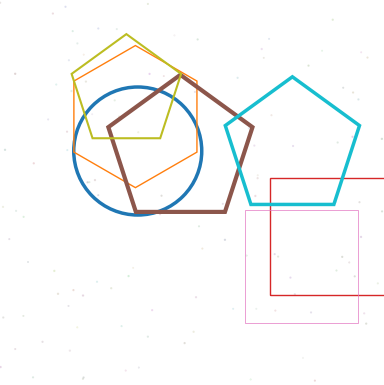[{"shape": "circle", "thickness": 2.5, "radius": 0.83, "center": [0.358, 0.608]}, {"shape": "hexagon", "thickness": 1, "radius": 0.92, "center": [0.352, 0.697]}, {"shape": "square", "thickness": 1, "radius": 0.76, "center": [0.854, 0.386]}, {"shape": "pentagon", "thickness": 3, "radius": 0.98, "center": [0.469, 0.609]}, {"shape": "square", "thickness": 0.5, "radius": 0.73, "center": [0.784, 0.308]}, {"shape": "pentagon", "thickness": 1.5, "radius": 0.75, "center": [0.328, 0.762]}, {"shape": "pentagon", "thickness": 2.5, "radius": 0.92, "center": [0.759, 0.617]}]